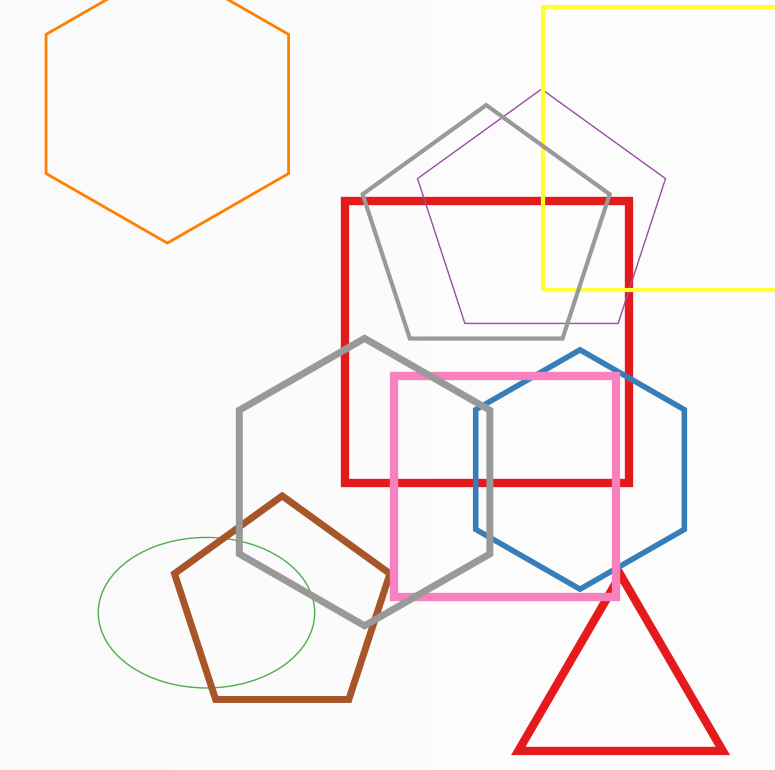[{"shape": "square", "thickness": 3, "radius": 0.92, "center": [0.628, 0.556]}, {"shape": "triangle", "thickness": 3, "radius": 0.76, "center": [0.801, 0.101]}, {"shape": "hexagon", "thickness": 2, "radius": 0.78, "center": [0.748, 0.39]}, {"shape": "oval", "thickness": 0.5, "radius": 0.7, "center": [0.266, 0.204]}, {"shape": "pentagon", "thickness": 0.5, "radius": 0.84, "center": [0.699, 0.716]}, {"shape": "hexagon", "thickness": 1, "radius": 0.9, "center": [0.216, 0.865]}, {"shape": "square", "thickness": 1.5, "radius": 0.92, "center": [0.885, 0.807]}, {"shape": "pentagon", "thickness": 2.5, "radius": 0.73, "center": [0.364, 0.21]}, {"shape": "square", "thickness": 3, "radius": 0.72, "center": [0.651, 0.368]}, {"shape": "pentagon", "thickness": 1.5, "radius": 0.84, "center": [0.627, 0.696]}, {"shape": "hexagon", "thickness": 2.5, "radius": 0.93, "center": [0.47, 0.374]}]